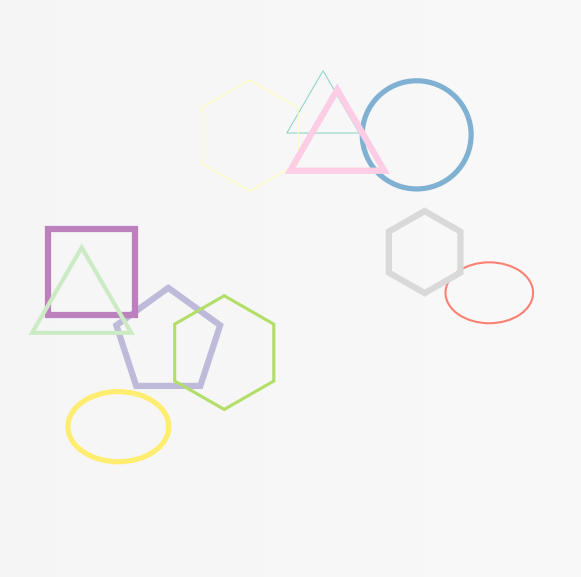[{"shape": "triangle", "thickness": 0.5, "radius": 0.36, "center": [0.556, 0.805]}, {"shape": "hexagon", "thickness": 0.5, "radius": 0.48, "center": [0.43, 0.764]}, {"shape": "pentagon", "thickness": 3, "radius": 0.47, "center": [0.289, 0.407]}, {"shape": "oval", "thickness": 1, "radius": 0.38, "center": [0.842, 0.492]}, {"shape": "circle", "thickness": 2.5, "radius": 0.47, "center": [0.717, 0.766]}, {"shape": "hexagon", "thickness": 1.5, "radius": 0.49, "center": [0.386, 0.389]}, {"shape": "triangle", "thickness": 3, "radius": 0.47, "center": [0.58, 0.75]}, {"shape": "hexagon", "thickness": 3, "radius": 0.36, "center": [0.731, 0.563]}, {"shape": "square", "thickness": 3, "radius": 0.37, "center": [0.158, 0.528]}, {"shape": "triangle", "thickness": 2, "radius": 0.49, "center": [0.141, 0.472]}, {"shape": "oval", "thickness": 2.5, "radius": 0.43, "center": [0.204, 0.26]}]